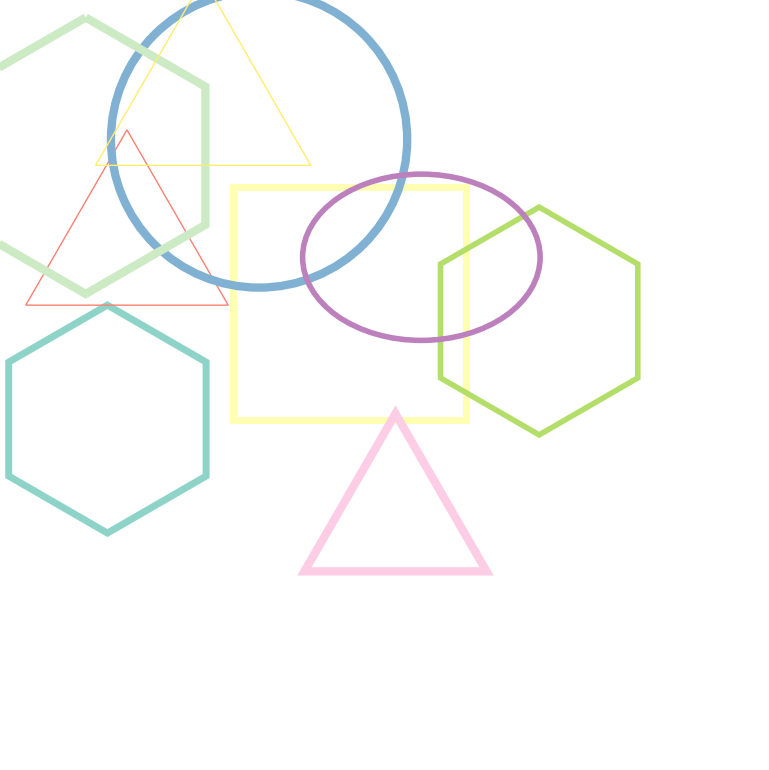[{"shape": "hexagon", "thickness": 2.5, "radius": 0.74, "center": [0.139, 0.456]}, {"shape": "square", "thickness": 2.5, "radius": 0.76, "center": [0.454, 0.606]}, {"shape": "triangle", "thickness": 0.5, "radius": 0.76, "center": [0.165, 0.68]}, {"shape": "circle", "thickness": 3, "radius": 0.96, "center": [0.336, 0.819]}, {"shape": "hexagon", "thickness": 2, "radius": 0.74, "center": [0.7, 0.583]}, {"shape": "triangle", "thickness": 3, "radius": 0.68, "center": [0.514, 0.326]}, {"shape": "oval", "thickness": 2, "radius": 0.77, "center": [0.547, 0.666]}, {"shape": "hexagon", "thickness": 3, "radius": 0.9, "center": [0.111, 0.798]}, {"shape": "triangle", "thickness": 0.5, "radius": 0.81, "center": [0.264, 0.866]}]